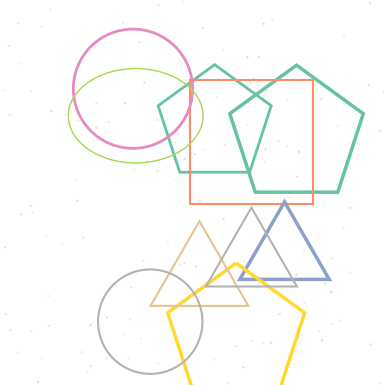[{"shape": "pentagon", "thickness": 2, "radius": 0.77, "center": [0.558, 0.678]}, {"shape": "pentagon", "thickness": 2.5, "radius": 0.91, "center": [0.77, 0.648]}, {"shape": "square", "thickness": 1.5, "radius": 0.8, "center": [0.653, 0.631]}, {"shape": "triangle", "thickness": 2.5, "radius": 0.67, "center": [0.739, 0.341]}, {"shape": "circle", "thickness": 2, "radius": 0.77, "center": [0.345, 0.77]}, {"shape": "oval", "thickness": 1, "radius": 0.88, "center": [0.352, 0.699]}, {"shape": "pentagon", "thickness": 2.5, "radius": 0.93, "center": [0.613, 0.13]}, {"shape": "triangle", "thickness": 1.5, "radius": 0.73, "center": [0.518, 0.279]}, {"shape": "circle", "thickness": 1.5, "radius": 0.68, "center": [0.39, 0.165]}, {"shape": "triangle", "thickness": 1.5, "radius": 0.68, "center": [0.653, 0.324]}]